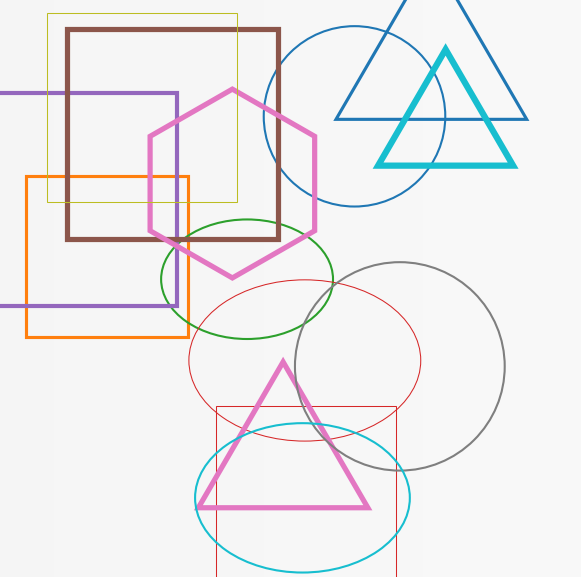[{"shape": "triangle", "thickness": 1.5, "radius": 0.95, "center": [0.742, 0.887]}, {"shape": "circle", "thickness": 1, "radius": 0.78, "center": [0.61, 0.798]}, {"shape": "square", "thickness": 1.5, "radius": 0.7, "center": [0.184, 0.555]}, {"shape": "oval", "thickness": 1, "radius": 0.74, "center": [0.425, 0.516]}, {"shape": "oval", "thickness": 0.5, "radius": 1.0, "center": [0.524, 0.375]}, {"shape": "square", "thickness": 0.5, "radius": 0.77, "center": [0.526, 0.142]}, {"shape": "square", "thickness": 2, "radius": 0.92, "center": [0.119, 0.654]}, {"shape": "square", "thickness": 2.5, "radius": 0.91, "center": [0.297, 0.767]}, {"shape": "hexagon", "thickness": 2.5, "radius": 0.82, "center": [0.4, 0.681]}, {"shape": "triangle", "thickness": 2.5, "radius": 0.84, "center": [0.487, 0.204]}, {"shape": "circle", "thickness": 1, "radius": 0.9, "center": [0.688, 0.365]}, {"shape": "square", "thickness": 0.5, "radius": 0.82, "center": [0.244, 0.813]}, {"shape": "oval", "thickness": 1, "radius": 0.92, "center": [0.52, 0.137]}, {"shape": "triangle", "thickness": 3, "radius": 0.67, "center": [0.767, 0.779]}]